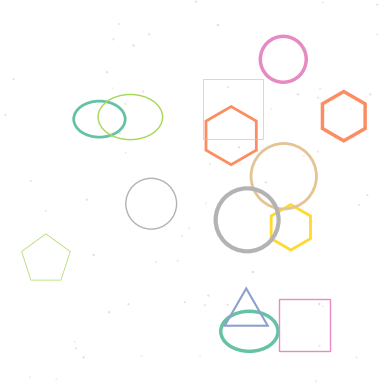[{"shape": "oval", "thickness": 2, "radius": 0.33, "center": [0.258, 0.691]}, {"shape": "oval", "thickness": 2.5, "radius": 0.37, "center": [0.648, 0.139]}, {"shape": "hexagon", "thickness": 2.5, "radius": 0.32, "center": [0.893, 0.698]}, {"shape": "hexagon", "thickness": 2, "radius": 0.38, "center": [0.6, 0.648]}, {"shape": "triangle", "thickness": 1.5, "radius": 0.32, "center": [0.64, 0.186]}, {"shape": "square", "thickness": 1, "radius": 0.34, "center": [0.791, 0.155]}, {"shape": "circle", "thickness": 2.5, "radius": 0.3, "center": [0.736, 0.846]}, {"shape": "oval", "thickness": 1, "radius": 0.42, "center": [0.339, 0.696]}, {"shape": "pentagon", "thickness": 0.5, "radius": 0.33, "center": [0.119, 0.326]}, {"shape": "hexagon", "thickness": 2, "radius": 0.29, "center": [0.755, 0.41]}, {"shape": "square", "thickness": 0.5, "radius": 0.39, "center": [0.605, 0.718]}, {"shape": "circle", "thickness": 2, "radius": 0.43, "center": [0.737, 0.542]}, {"shape": "circle", "thickness": 3, "radius": 0.41, "center": [0.642, 0.429]}, {"shape": "circle", "thickness": 1, "radius": 0.33, "center": [0.393, 0.471]}]